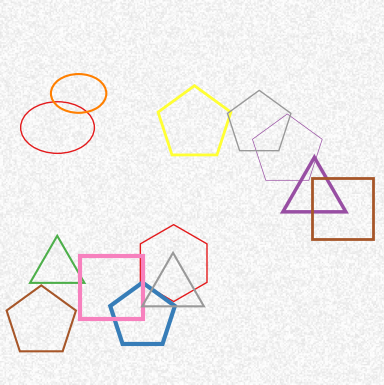[{"shape": "hexagon", "thickness": 1, "radius": 0.5, "center": [0.451, 0.317]}, {"shape": "oval", "thickness": 1, "radius": 0.48, "center": [0.149, 0.669]}, {"shape": "pentagon", "thickness": 3, "radius": 0.44, "center": [0.37, 0.178]}, {"shape": "triangle", "thickness": 1.5, "radius": 0.41, "center": [0.149, 0.306]}, {"shape": "pentagon", "thickness": 0.5, "radius": 0.48, "center": [0.746, 0.609]}, {"shape": "triangle", "thickness": 2.5, "radius": 0.47, "center": [0.817, 0.497]}, {"shape": "oval", "thickness": 1.5, "radius": 0.36, "center": [0.204, 0.757]}, {"shape": "pentagon", "thickness": 2, "radius": 0.5, "center": [0.505, 0.678]}, {"shape": "pentagon", "thickness": 1.5, "radius": 0.47, "center": [0.107, 0.164]}, {"shape": "square", "thickness": 2, "radius": 0.4, "center": [0.89, 0.458]}, {"shape": "square", "thickness": 3, "radius": 0.41, "center": [0.29, 0.253]}, {"shape": "pentagon", "thickness": 1, "radius": 0.43, "center": [0.673, 0.679]}, {"shape": "triangle", "thickness": 1.5, "radius": 0.46, "center": [0.449, 0.251]}]